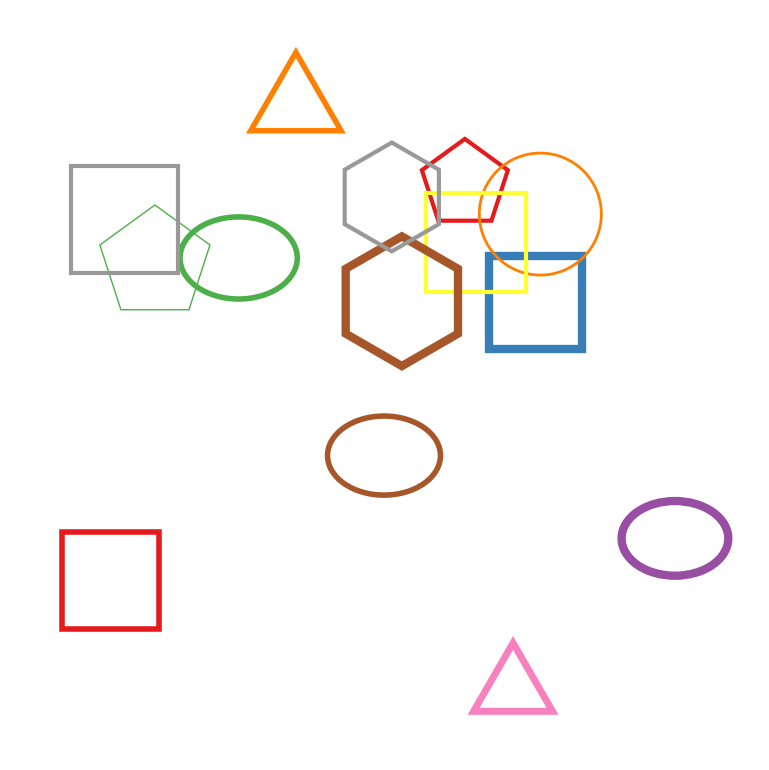[{"shape": "pentagon", "thickness": 1.5, "radius": 0.29, "center": [0.604, 0.761]}, {"shape": "square", "thickness": 2, "radius": 0.31, "center": [0.144, 0.246]}, {"shape": "square", "thickness": 3, "radius": 0.3, "center": [0.695, 0.607]}, {"shape": "oval", "thickness": 2, "radius": 0.38, "center": [0.31, 0.665]}, {"shape": "pentagon", "thickness": 0.5, "radius": 0.38, "center": [0.201, 0.659]}, {"shape": "oval", "thickness": 3, "radius": 0.35, "center": [0.877, 0.301]}, {"shape": "circle", "thickness": 1, "radius": 0.4, "center": [0.702, 0.722]}, {"shape": "triangle", "thickness": 2, "radius": 0.34, "center": [0.384, 0.864]}, {"shape": "square", "thickness": 1.5, "radius": 0.32, "center": [0.618, 0.685]}, {"shape": "hexagon", "thickness": 3, "radius": 0.42, "center": [0.522, 0.609]}, {"shape": "oval", "thickness": 2, "radius": 0.37, "center": [0.499, 0.408]}, {"shape": "triangle", "thickness": 2.5, "radius": 0.3, "center": [0.666, 0.106]}, {"shape": "square", "thickness": 1.5, "radius": 0.35, "center": [0.162, 0.715]}, {"shape": "hexagon", "thickness": 1.5, "radius": 0.35, "center": [0.509, 0.744]}]